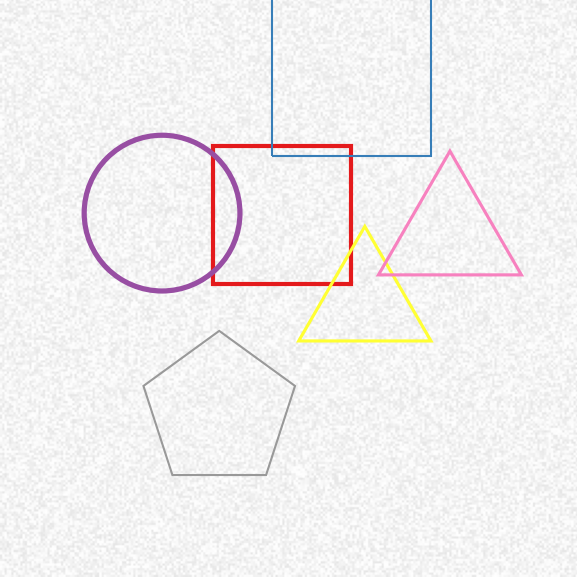[{"shape": "square", "thickness": 2, "radius": 0.6, "center": [0.488, 0.627]}, {"shape": "square", "thickness": 1, "radius": 0.69, "center": [0.608, 0.867]}, {"shape": "circle", "thickness": 2.5, "radius": 0.67, "center": [0.281, 0.63]}, {"shape": "triangle", "thickness": 1.5, "radius": 0.66, "center": [0.632, 0.475]}, {"shape": "triangle", "thickness": 1.5, "radius": 0.71, "center": [0.779, 0.595]}, {"shape": "pentagon", "thickness": 1, "radius": 0.69, "center": [0.38, 0.288]}]